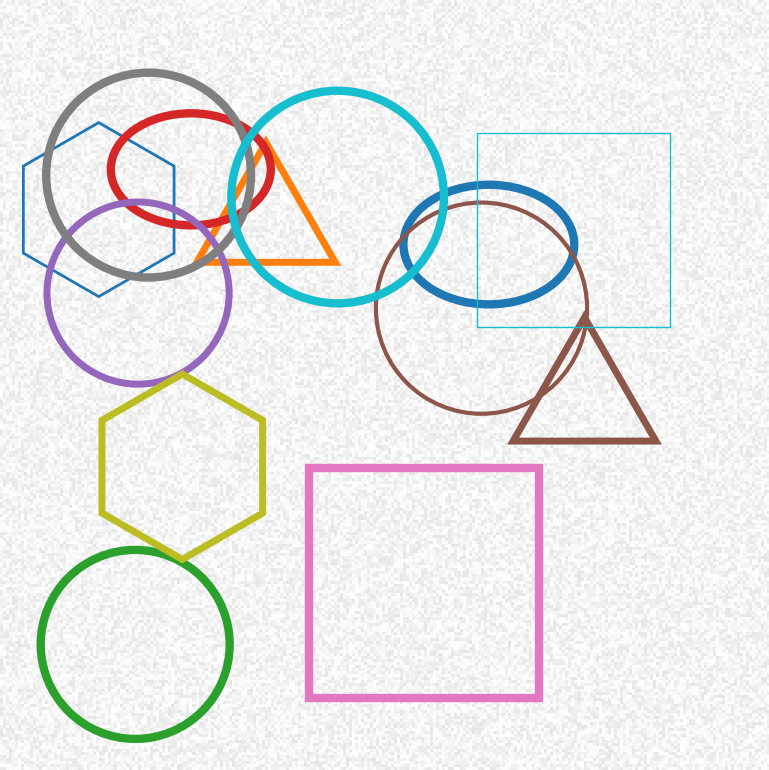[{"shape": "hexagon", "thickness": 1, "radius": 0.57, "center": [0.128, 0.728]}, {"shape": "oval", "thickness": 3, "radius": 0.55, "center": [0.635, 0.682]}, {"shape": "triangle", "thickness": 2.5, "radius": 0.52, "center": [0.345, 0.711]}, {"shape": "circle", "thickness": 3, "radius": 0.61, "center": [0.176, 0.163]}, {"shape": "oval", "thickness": 3, "radius": 0.52, "center": [0.248, 0.78]}, {"shape": "circle", "thickness": 2.5, "radius": 0.59, "center": [0.179, 0.619]}, {"shape": "triangle", "thickness": 2.5, "radius": 0.54, "center": [0.759, 0.481]}, {"shape": "circle", "thickness": 1.5, "radius": 0.69, "center": [0.625, 0.6]}, {"shape": "square", "thickness": 3, "radius": 0.74, "center": [0.551, 0.243]}, {"shape": "circle", "thickness": 3, "radius": 0.67, "center": [0.193, 0.773]}, {"shape": "hexagon", "thickness": 2.5, "radius": 0.6, "center": [0.237, 0.394]}, {"shape": "circle", "thickness": 3, "radius": 0.69, "center": [0.438, 0.744]}, {"shape": "square", "thickness": 0.5, "radius": 0.63, "center": [0.745, 0.701]}]